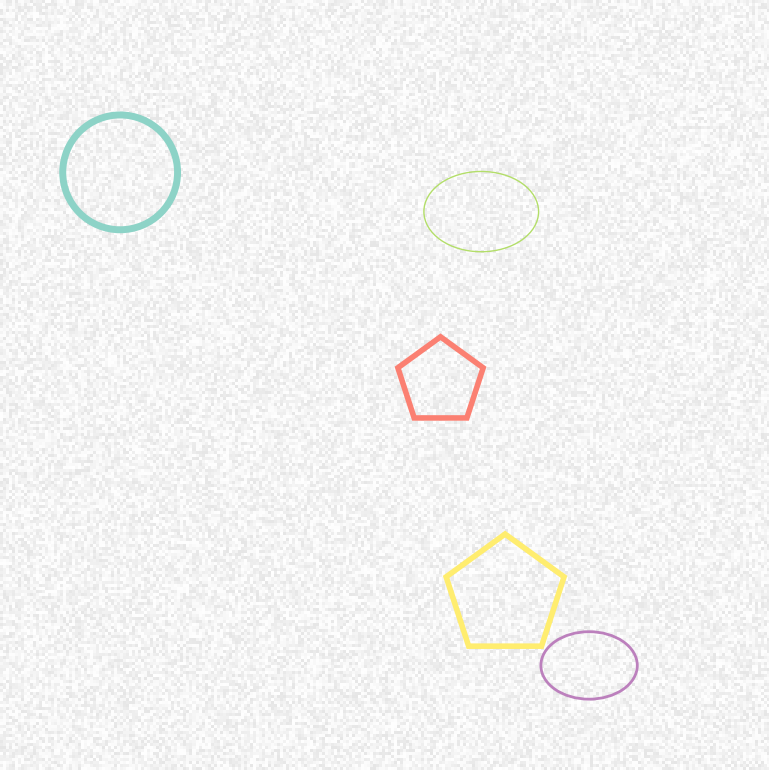[{"shape": "circle", "thickness": 2.5, "radius": 0.37, "center": [0.156, 0.776]}, {"shape": "pentagon", "thickness": 2, "radius": 0.29, "center": [0.572, 0.504]}, {"shape": "oval", "thickness": 0.5, "radius": 0.37, "center": [0.625, 0.725]}, {"shape": "oval", "thickness": 1, "radius": 0.31, "center": [0.765, 0.136]}, {"shape": "pentagon", "thickness": 2, "radius": 0.4, "center": [0.656, 0.226]}]